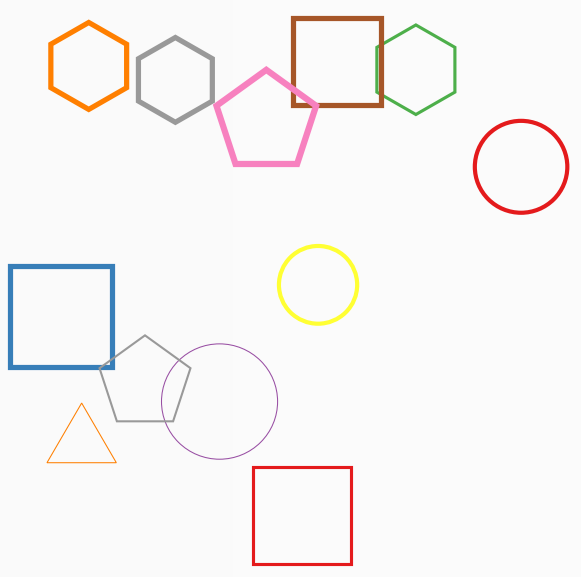[{"shape": "circle", "thickness": 2, "radius": 0.4, "center": [0.896, 0.71]}, {"shape": "square", "thickness": 1.5, "radius": 0.42, "center": [0.519, 0.106]}, {"shape": "square", "thickness": 2.5, "radius": 0.44, "center": [0.104, 0.452]}, {"shape": "hexagon", "thickness": 1.5, "radius": 0.39, "center": [0.715, 0.878]}, {"shape": "circle", "thickness": 0.5, "radius": 0.5, "center": [0.378, 0.304]}, {"shape": "hexagon", "thickness": 2.5, "radius": 0.38, "center": [0.153, 0.885]}, {"shape": "triangle", "thickness": 0.5, "radius": 0.34, "center": [0.14, 0.232]}, {"shape": "circle", "thickness": 2, "radius": 0.34, "center": [0.547, 0.506]}, {"shape": "square", "thickness": 2.5, "radius": 0.38, "center": [0.579, 0.893]}, {"shape": "pentagon", "thickness": 3, "radius": 0.45, "center": [0.458, 0.788]}, {"shape": "pentagon", "thickness": 1, "radius": 0.41, "center": [0.249, 0.336]}, {"shape": "hexagon", "thickness": 2.5, "radius": 0.37, "center": [0.302, 0.861]}]